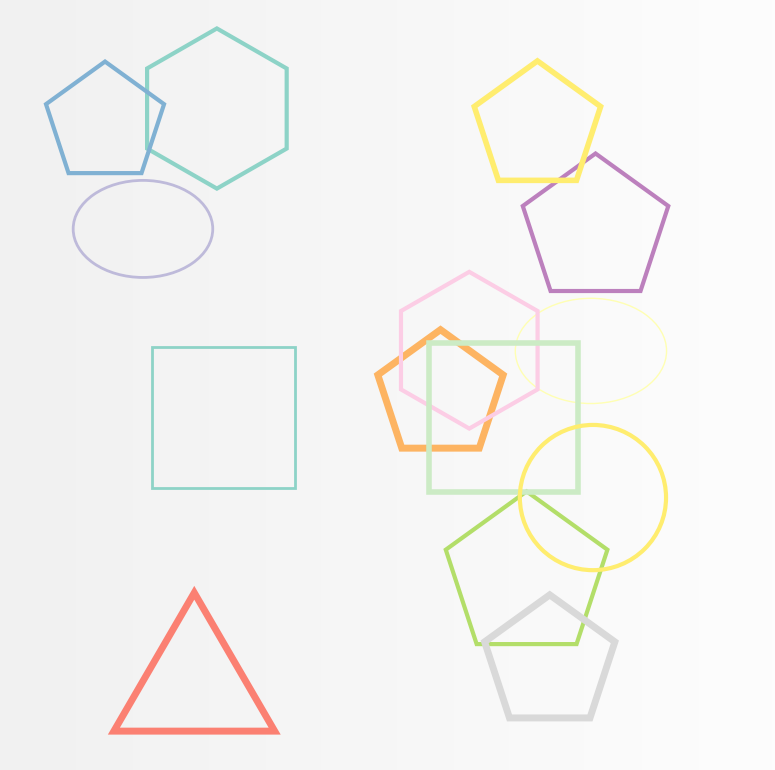[{"shape": "hexagon", "thickness": 1.5, "radius": 0.52, "center": [0.28, 0.859]}, {"shape": "square", "thickness": 1, "radius": 0.46, "center": [0.288, 0.457]}, {"shape": "oval", "thickness": 0.5, "radius": 0.49, "center": [0.762, 0.544]}, {"shape": "oval", "thickness": 1, "radius": 0.45, "center": [0.184, 0.703]}, {"shape": "triangle", "thickness": 2.5, "radius": 0.6, "center": [0.251, 0.11]}, {"shape": "pentagon", "thickness": 1.5, "radius": 0.4, "center": [0.136, 0.84]}, {"shape": "pentagon", "thickness": 2.5, "radius": 0.43, "center": [0.568, 0.487]}, {"shape": "pentagon", "thickness": 1.5, "radius": 0.55, "center": [0.679, 0.252]}, {"shape": "hexagon", "thickness": 1.5, "radius": 0.51, "center": [0.606, 0.545]}, {"shape": "pentagon", "thickness": 2.5, "radius": 0.44, "center": [0.709, 0.139]}, {"shape": "pentagon", "thickness": 1.5, "radius": 0.49, "center": [0.768, 0.702]}, {"shape": "square", "thickness": 2, "radius": 0.48, "center": [0.65, 0.458]}, {"shape": "circle", "thickness": 1.5, "radius": 0.47, "center": [0.765, 0.354]}, {"shape": "pentagon", "thickness": 2, "radius": 0.43, "center": [0.693, 0.835]}]